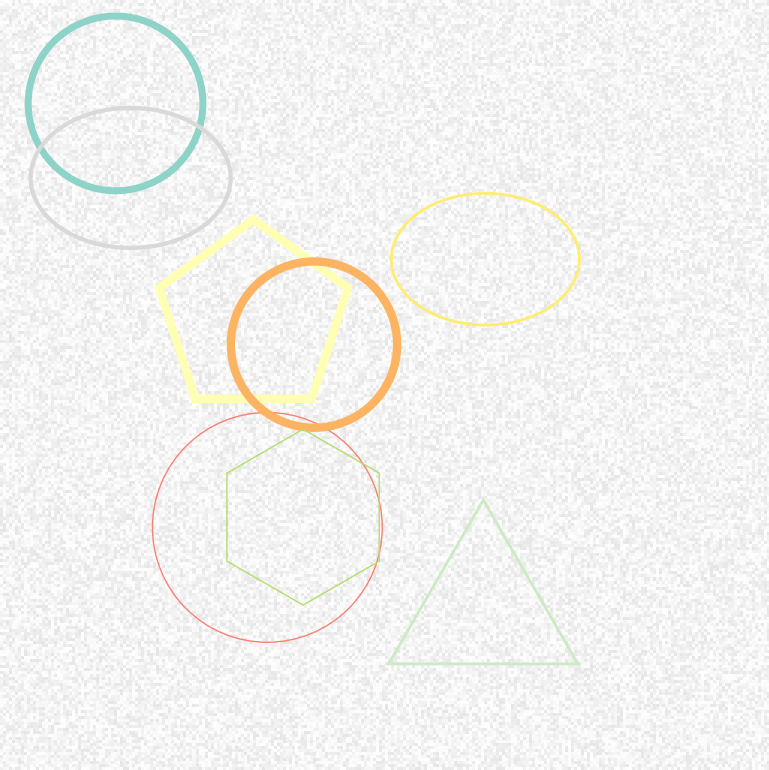[{"shape": "circle", "thickness": 2.5, "radius": 0.57, "center": [0.15, 0.866]}, {"shape": "pentagon", "thickness": 3, "radius": 0.64, "center": [0.329, 0.586]}, {"shape": "circle", "thickness": 0.5, "radius": 0.75, "center": [0.347, 0.315]}, {"shape": "circle", "thickness": 3, "radius": 0.54, "center": [0.408, 0.552]}, {"shape": "hexagon", "thickness": 0.5, "radius": 0.57, "center": [0.394, 0.328]}, {"shape": "oval", "thickness": 1.5, "radius": 0.65, "center": [0.17, 0.769]}, {"shape": "triangle", "thickness": 1, "radius": 0.71, "center": [0.628, 0.209]}, {"shape": "oval", "thickness": 1, "radius": 0.61, "center": [0.63, 0.663]}]